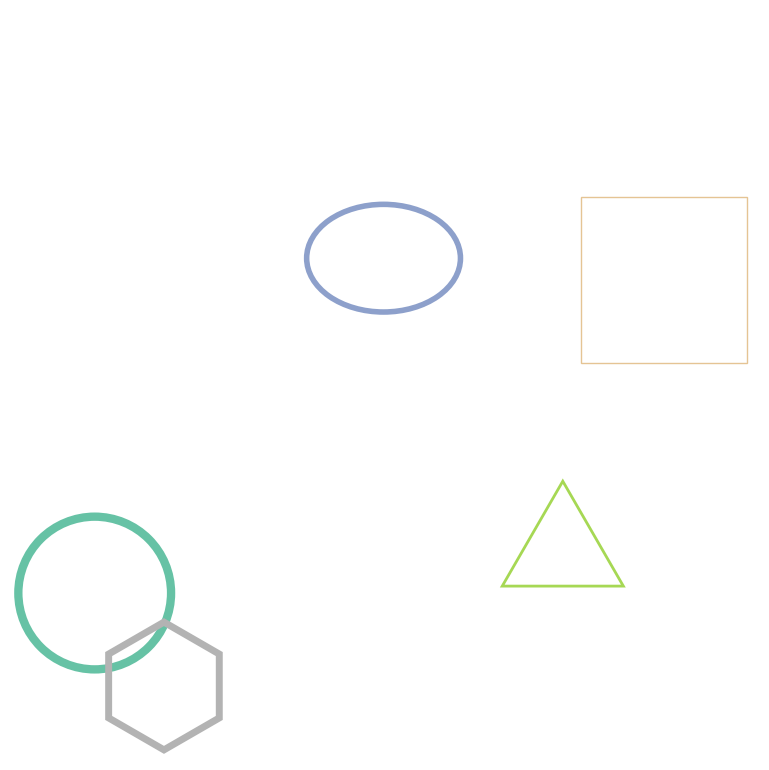[{"shape": "circle", "thickness": 3, "radius": 0.5, "center": [0.123, 0.23]}, {"shape": "oval", "thickness": 2, "radius": 0.5, "center": [0.498, 0.665]}, {"shape": "triangle", "thickness": 1, "radius": 0.45, "center": [0.731, 0.284]}, {"shape": "square", "thickness": 0.5, "radius": 0.54, "center": [0.863, 0.636]}, {"shape": "hexagon", "thickness": 2.5, "radius": 0.41, "center": [0.213, 0.109]}]